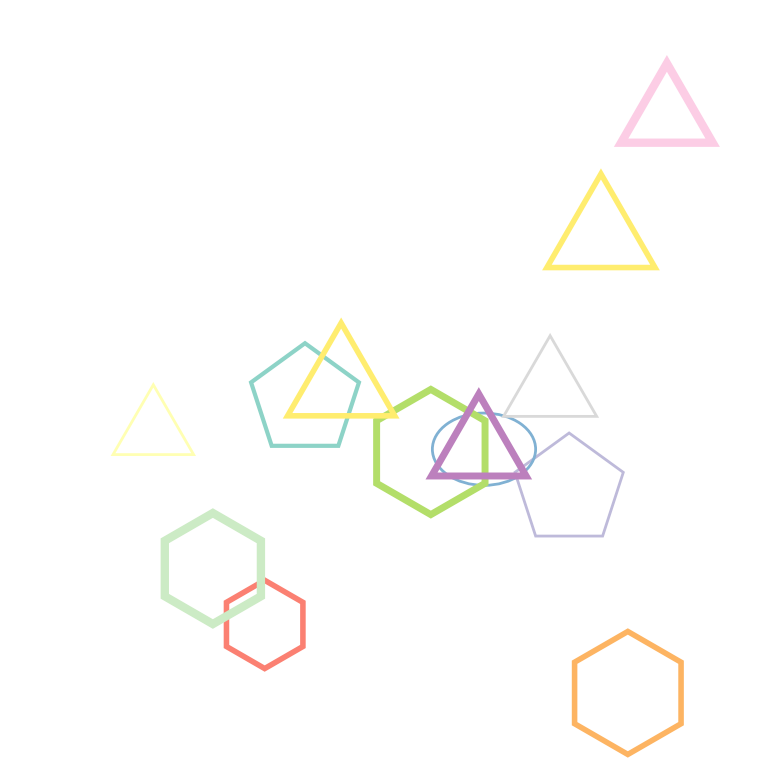[{"shape": "pentagon", "thickness": 1.5, "radius": 0.37, "center": [0.396, 0.481]}, {"shape": "triangle", "thickness": 1, "radius": 0.3, "center": [0.199, 0.44]}, {"shape": "pentagon", "thickness": 1, "radius": 0.37, "center": [0.739, 0.364]}, {"shape": "hexagon", "thickness": 2, "radius": 0.29, "center": [0.344, 0.189]}, {"shape": "oval", "thickness": 1, "radius": 0.34, "center": [0.629, 0.417]}, {"shape": "hexagon", "thickness": 2, "radius": 0.4, "center": [0.815, 0.1]}, {"shape": "hexagon", "thickness": 2.5, "radius": 0.41, "center": [0.56, 0.413]}, {"shape": "triangle", "thickness": 3, "radius": 0.34, "center": [0.866, 0.849]}, {"shape": "triangle", "thickness": 1, "radius": 0.35, "center": [0.714, 0.494]}, {"shape": "triangle", "thickness": 2.5, "radius": 0.35, "center": [0.622, 0.417]}, {"shape": "hexagon", "thickness": 3, "radius": 0.36, "center": [0.276, 0.262]}, {"shape": "triangle", "thickness": 2, "radius": 0.4, "center": [0.443, 0.5]}, {"shape": "triangle", "thickness": 2, "radius": 0.41, "center": [0.78, 0.693]}]